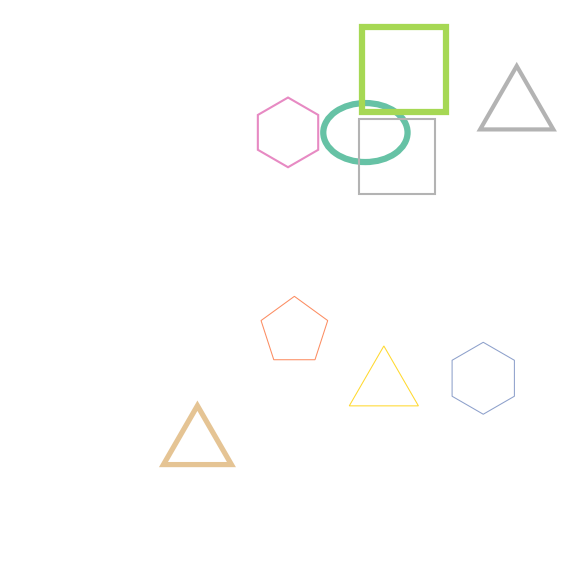[{"shape": "oval", "thickness": 3, "radius": 0.36, "center": [0.633, 0.77]}, {"shape": "pentagon", "thickness": 0.5, "radius": 0.3, "center": [0.51, 0.425]}, {"shape": "hexagon", "thickness": 0.5, "radius": 0.31, "center": [0.837, 0.344]}, {"shape": "hexagon", "thickness": 1, "radius": 0.3, "center": [0.499, 0.77]}, {"shape": "square", "thickness": 3, "radius": 0.37, "center": [0.7, 0.878]}, {"shape": "triangle", "thickness": 0.5, "radius": 0.35, "center": [0.665, 0.331]}, {"shape": "triangle", "thickness": 2.5, "radius": 0.34, "center": [0.342, 0.229]}, {"shape": "square", "thickness": 1, "radius": 0.33, "center": [0.688, 0.728]}, {"shape": "triangle", "thickness": 2, "radius": 0.37, "center": [0.895, 0.812]}]